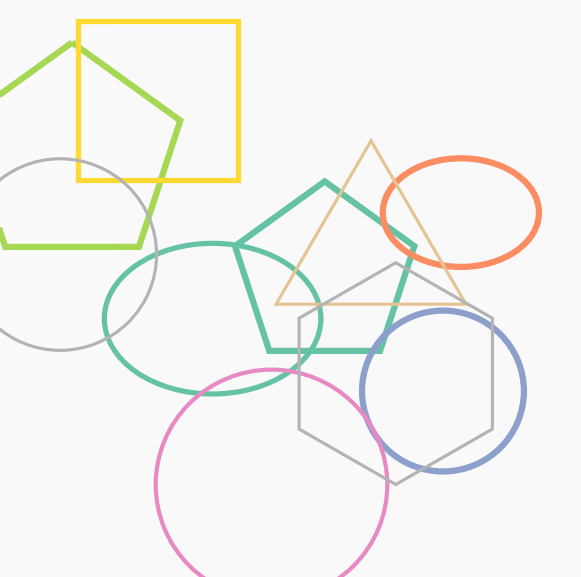[{"shape": "oval", "thickness": 2.5, "radius": 0.93, "center": [0.366, 0.447]}, {"shape": "pentagon", "thickness": 3, "radius": 0.81, "center": [0.559, 0.523]}, {"shape": "oval", "thickness": 3, "radius": 0.67, "center": [0.793, 0.631]}, {"shape": "circle", "thickness": 3, "radius": 0.7, "center": [0.762, 0.322]}, {"shape": "circle", "thickness": 2, "radius": 1.0, "center": [0.467, 0.16]}, {"shape": "pentagon", "thickness": 3, "radius": 0.98, "center": [0.124, 0.73]}, {"shape": "square", "thickness": 2.5, "radius": 0.69, "center": [0.271, 0.824]}, {"shape": "triangle", "thickness": 1.5, "radius": 0.94, "center": [0.638, 0.567]}, {"shape": "circle", "thickness": 1.5, "radius": 0.83, "center": [0.103, 0.558]}, {"shape": "hexagon", "thickness": 1.5, "radius": 0.96, "center": [0.681, 0.352]}]